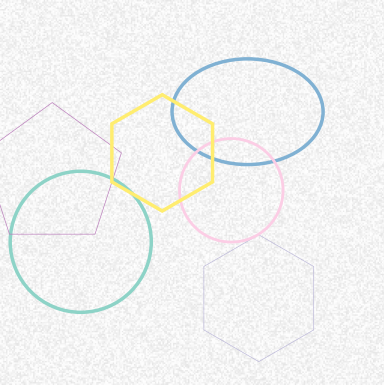[{"shape": "circle", "thickness": 2.5, "radius": 0.92, "center": [0.21, 0.372]}, {"shape": "hexagon", "thickness": 0.5, "radius": 0.82, "center": [0.672, 0.225]}, {"shape": "oval", "thickness": 2.5, "radius": 0.98, "center": [0.643, 0.71]}, {"shape": "circle", "thickness": 2, "radius": 0.67, "center": [0.601, 0.506]}, {"shape": "pentagon", "thickness": 0.5, "radius": 0.94, "center": [0.136, 0.545]}, {"shape": "hexagon", "thickness": 2.5, "radius": 0.75, "center": [0.421, 0.603]}]